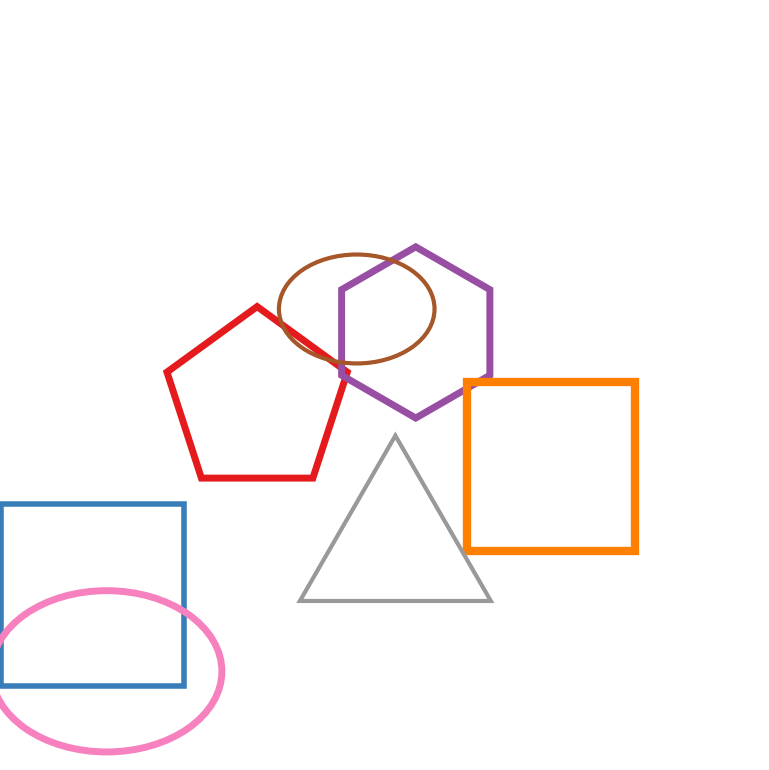[{"shape": "pentagon", "thickness": 2.5, "radius": 0.62, "center": [0.334, 0.479]}, {"shape": "square", "thickness": 2, "radius": 0.59, "center": [0.12, 0.227]}, {"shape": "hexagon", "thickness": 2.5, "radius": 0.56, "center": [0.54, 0.568]}, {"shape": "square", "thickness": 3, "radius": 0.55, "center": [0.715, 0.394]}, {"shape": "oval", "thickness": 1.5, "radius": 0.51, "center": [0.463, 0.599]}, {"shape": "oval", "thickness": 2.5, "radius": 0.75, "center": [0.139, 0.128]}, {"shape": "triangle", "thickness": 1.5, "radius": 0.72, "center": [0.513, 0.291]}]